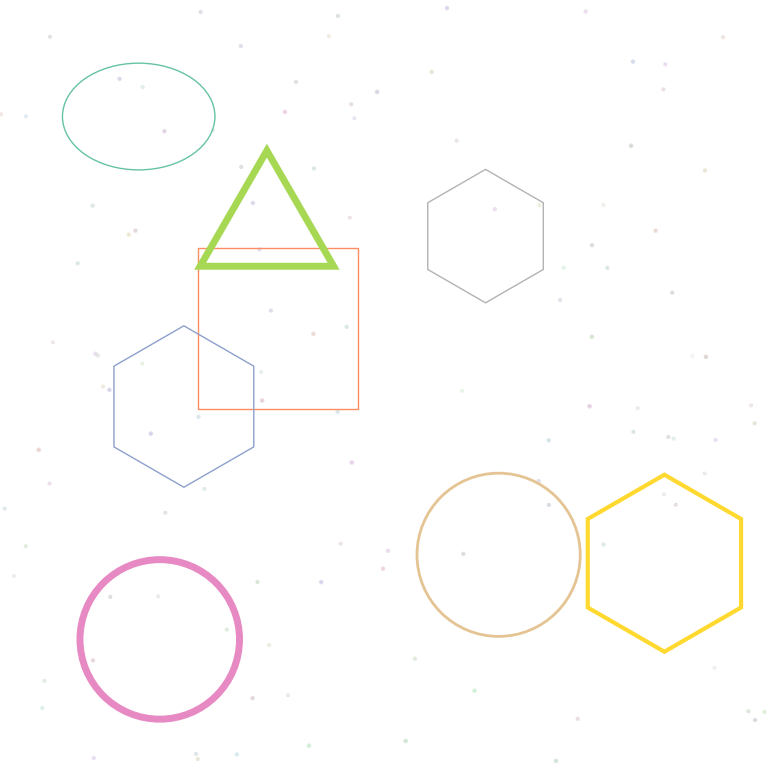[{"shape": "oval", "thickness": 0.5, "radius": 0.5, "center": [0.18, 0.849]}, {"shape": "square", "thickness": 0.5, "radius": 0.52, "center": [0.361, 0.573]}, {"shape": "hexagon", "thickness": 0.5, "radius": 0.52, "center": [0.239, 0.472]}, {"shape": "circle", "thickness": 2.5, "radius": 0.52, "center": [0.207, 0.17]}, {"shape": "triangle", "thickness": 2.5, "radius": 0.5, "center": [0.347, 0.704]}, {"shape": "hexagon", "thickness": 1.5, "radius": 0.57, "center": [0.863, 0.269]}, {"shape": "circle", "thickness": 1, "radius": 0.53, "center": [0.648, 0.279]}, {"shape": "hexagon", "thickness": 0.5, "radius": 0.43, "center": [0.631, 0.693]}]